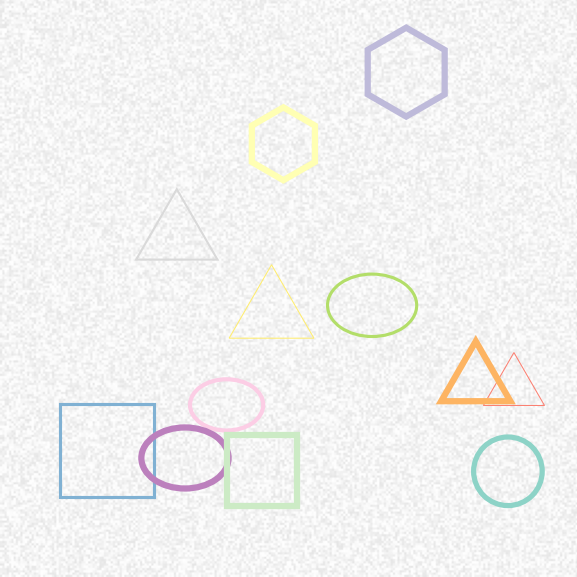[{"shape": "circle", "thickness": 2.5, "radius": 0.3, "center": [0.88, 0.183]}, {"shape": "hexagon", "thickness": 3, "radius": 0.32, "center": [0.491, 0.75]}, {"shape": "hexagon", "thickness": 3, "radius": 0.38, "center": [0.703, 0.874]}, {"shape": "triangle", "thickness": 0.5, "radius": 0.31, "center": [0.89, 0.328]}, {"shape": "square", "thickness": 1.5, "radius": 0.41, "center": [0.186, 0.219]}, {"shape": "triangle", "thickness": 3, "radius": 0.35, "center": [0.824, 0.339]}, {"shape": "oval", "thickness": 1.5, "radius": 0.39, "center": [0.644, 0.47]}, {"shape": "oval", "thickness": 2, "radius": 0.32, "center": [0.392, 0.298]}, {"shape": "triangle", "thickness": 1, "radius": 0.41, "center": [0.306, 0.59]}, {"shape": "oval", "thickness": 3, "radius": 0.38, "center": [0.32, 0.206]}, {"shape": "square", "thickness": 3, "radius": 0.31, "center": [0.454, 0.185]}, {"shape": "triangle", "thickness": 0.5, "radius": 0.42, "center": [0.47, 0.456]}]